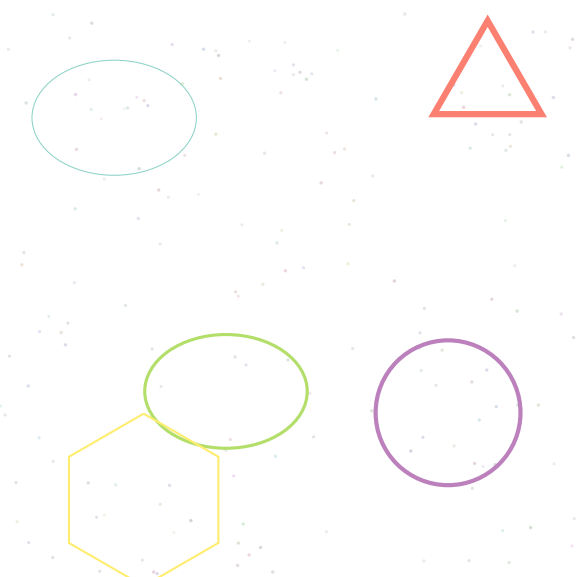[{"shape": "oval", "thickness": 0.5, "radius": 0.71, "center": [0.198, 0.795]}, {"shape": "triangle", "thickness": 3, "radius": 0.54, "center": [0.844, 0.855]}, {"shape": "oval", "thickness": 1.5, "radius": 0.7, "center": [0.391, 0.321]}, {"shape": "circle", "thickness": 2, "radius": 0.63, "center": [0.776, 0.284]}, {"shape": "hexagon", "thickness": 1, "radius": 0.75, "center": [0.249, 0.134]}]